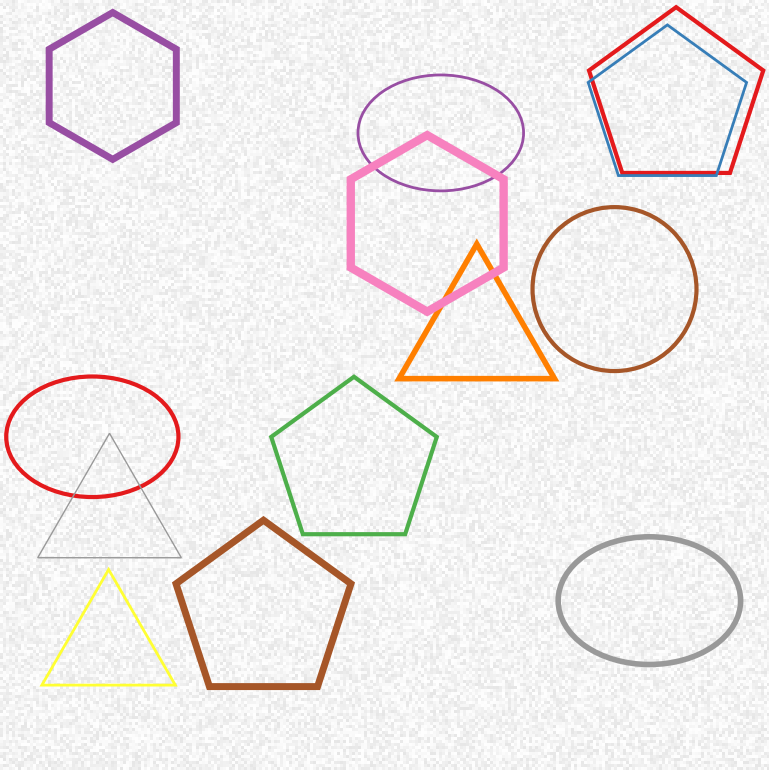[{"shape": "oval", "thickness": 1.5, "radius": 0.56, "center": [0.12, 0.433]}, {"shape": "pentagon", "thickness": 1.5, "radius": 0.6, "center": [0.878, 0.872]}, {"shape": "pentagon", "thickness": 1, "radius": 0.54, "center": [0.867, 0.859]}, {"shape": "pentagon", "thickness": 1.5, "radius": 0.57, "center": [0.46, 0.398]}, {"shape": "oval", "thickness": 1, "radius": 0.54, "center": [0.572, 0.827]}, {"shape": "hexagon", "thickness": 2.5, "radius": 0.48, "center": [0.146, 0.888]}, {"shape": "triangle", "thickness": 2, "radius": 0.58, "center": [0.619, 0.567]}, {"shape": "triangle", "thickness": 1, "radius": 0.5, "center": [0.141, 0.16]}, {"shape": "pentagon", "thickness": 2.5, "radius": 0.6, "center": [0.342, 0.205]}, {"shape": "circle", "thickness": 1.5, "radius": 0.53, "center": [0.798, 0.625]}, {"shape": "hexagon", "thickness": 3, "radius": 0.57, "center": [0.555, 0.71]}, {"shape": "oval", "thickness": 2, "radius": 0.59, "center": [0.843, 0.22]}, {"shape": "triangle", "thickness": 0.5, "radius": 0.54, "center": [0.142, 0.33]}]